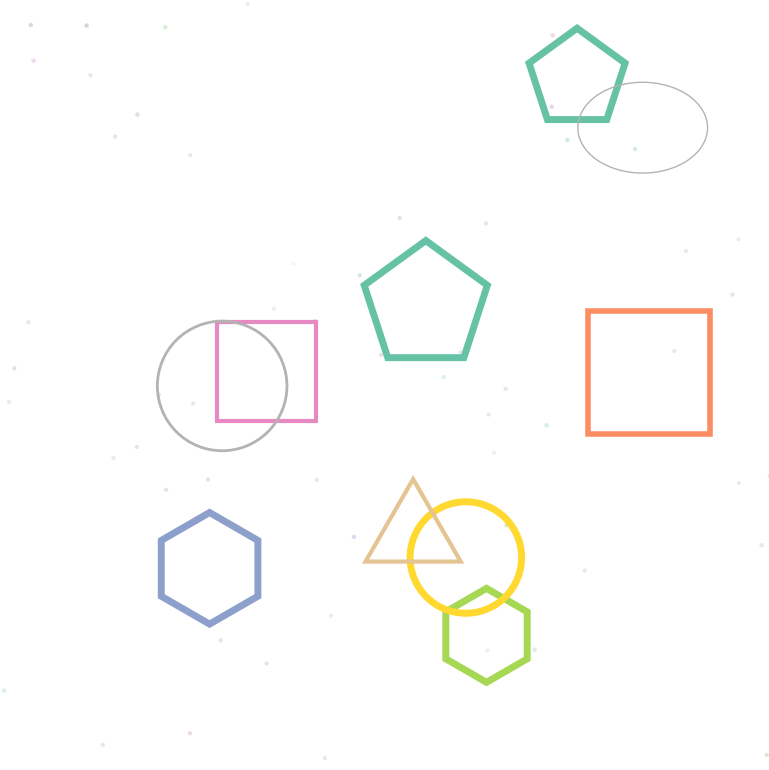[{"shape": "pentagon", "thickness": 2.5, "radius": 0.42, "center": [0.553, 0.604]}, {"shape": "pentagon", "thickness": 2.5, "radius": 0.33, "center": [0.749, 0.898]}, {"shape": "square", "thickness": 2, "radius": 0.4, "center": [0.843, 0.517]}, {"shape": "hexagon", "thickness": 2.5, "radius": 0.36, "center": [0.272, 0.262]}, {"shape": "square", "thickness": 1.5, "radius": 0.32, "center": [0.346, 0.518]}, {"shape": "hexagon", "thickness": 2.5, "radius": 0.31, "center": [0.632, 0.175]}, {"shape": "circle", "thickness": 2.5, "radius": 0.36, "center": [0.605, 0.276]}, {"shape": "triangle", "thickness": 1.5, "radius": 0.36, "center": [0.537, 0.306]}, {"shape": "oval", "thickness": 0.5, "radius": 0.42, "center": [0.835, 0.834]}, {"shape": "circle", "thickness": 1, "radius": 0.42, "center": [0.289, 0.499]}]